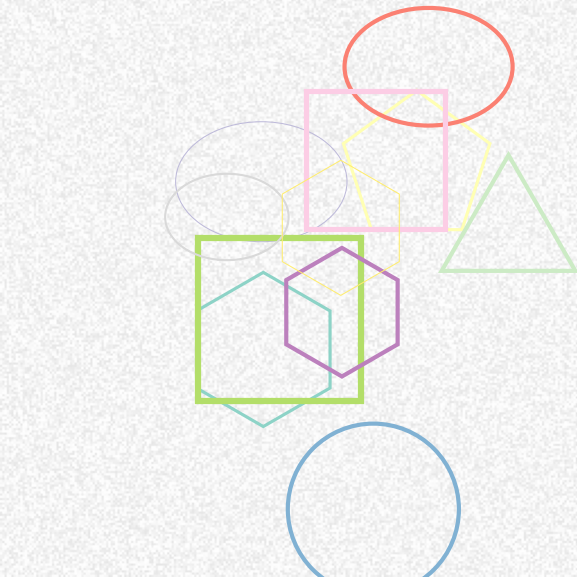[{"shape": "hexagon", "thickness": 1.5, "radius": 0.67, "center": [0.456, 0.394]}, {"shape": "pentagon", "thickness": 1.5, "radius": 0.67, "center": [0.721, 0.709]}, {"shape": "oval", "thickness": 0.5, "radius": 0.74, "center": [0.452, 0.684]}, {"shape": "oval", "thickness": 2, "radius": 0.73, "center": [0.742, 0.884]}, {"shape": "circle", "thickness": 2, "radius": 0.74, "center": [0.647, 0.117]}, {"shape": "square", "thickness": 3, "radius": 0.7, "center": [0.484, 0.446]}, {"shape": "square", "thickness": 2.5, "radius": 0.6, "center": [0.65, 0.723]}, {"shape": "oval", "thickness": 1, "radius": 0.53, "center": [0.393, 0.623]}, {"shape": "hexagon", "thickness": 2, "radius": 0.56, "center": [0.592, 0.459]}, {"shape": "triangle", "thickness": 2, "radius": 0.67, "center": [0.881, 0.597]}, {"shape": "hexagon", "thickness": 0.5, "radius": 0.58, "center": [0.59, 0.605]}]